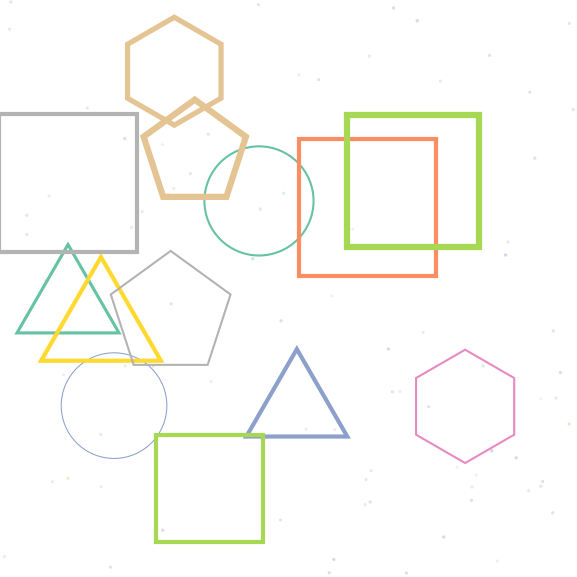[{"shape": "triangle", "thickness": 1.5, "radius": 0.51, "center": [0.118, 0.474]}, {"shape": "circle", "thickness": 1, "radius": 0.47, "center": [0.448, 0.651]}, {"shape": "square", "thickness": 2, "radius": 0.59, "center": [0.637, 0.639]}, {"shape": "circle", "thickness": 0.5, "radius": 0.46, "center": [0.197, 0.297]}, {"shape": "triangle", "thickness": 2, "radius": 0.5, "center": [0.514, 0.294]}, {"shape": "hexagon", "thickness": 1, "radius": 0.49, "center": [0.805, 0.295]}, {"shape": "square", "thickness": 3, "radius": 0.57, "center": [0.716, 0.686]}, {"shape": "square", "thickness": 2, "radius": 0.46, "center": [0.363, 0.154]}, {"shape": "triangle", "thickness": 2, "radius": 0.6, "center": [0.175, 0.434]}, {"shape": "hexagon", "thickness": 2.5, "radius": 0.47, "center": [0.302, 0.876]}, {"shape": "pentagon", "thickness": 3, "radius": 0.47, "center": [0.337, 0.734]}, {"shape": "pentagon", "thickness": 1, "radius": 0.55, "center": [0.296, 0.456]}, {"shape": "square", "thickness": 2, "radius": 0.6, "center": [0.118, 0.682]}]